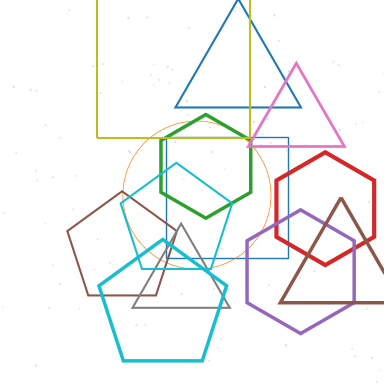[{"shape": "triangle", "thickness": 1.5, "radius": 0.94, "center": [0.619, 0.815]}, {"shape": "square", "thickness": 1, "radius": 0.79, "center": [0.59, 0.487]}, {"shape": "circle", "thickness": 0.5, "radius": 0.96, "center": [0.511, 0.493]}, {"shape": "hexagon", "thickness": 2.5, "radius": 0.67, "center": [0.535, 0.568]}, {"shape": "hexagon", "thickness": 3, "radius": 0.73, "center": [0.845, 0.458]}, {"shape": "hexagon", "thickness": 2.5, "radius": 0.8, "center": [0.781, 0.294]}, {"shape": "triangle", "thickness": 2.5, "radius": 0.91, "center": [0.886, 0.305]}, {"shape": "pentagon", "thickness": 1.5, "radius": 0.75, "center": [0.317, 0.354]}, {"shape": "triangle", "thickness": 2, "radius": 0.72, "center": [0.77, 0.692]}, {"shape": "triangle", "thickness": 1.5, "radius": 0.73, "center": [0.471, 0.273]}, {"shape": "square", "thickness": 1.5, "radius": 0.99, "center": [0.451, 0.841]}, {"shape": "pentagon", "thickness": 2.5, "radius": 0.87, "center": [0.423, 0.204]}, {"shape": "pentagon", "thickness": 1.5, "radius": 0.76, "center": [0.458, 0.425]}]